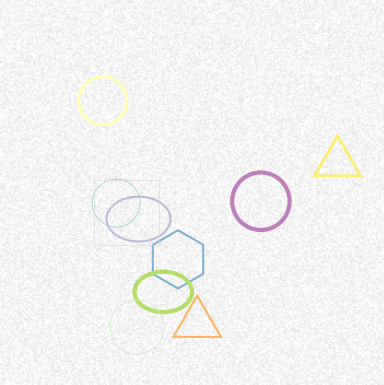[{"shape": "circle", "thickness": 0.5, "radius": 0.31, "center": [0.302, 0.472]}, {"shape": "circle", "thickness": 2, "radius": 0.31, "center": [0.267, 0.738]}, {"shape": "oval", "thickness": 1.5, "radius": 0.42, "center": [0.36, 0.431]}, {"shape": "hexagon", "thickness": 1.5, "radius": 0.38, "center": [0.462, 0.326]}, {"shape": "triangle", "thickness": 1.5, "radius": 0.36, "center": [0.512, 0.161]}, {"shape": "oval", "thickness": 3, "radius": 0.37, "center": [0.424, 0.242]}, {"shape": "square", "thickness": 0.5, "radius": 0.42, "center": [0.328, 0.449]}, {"shape": "circle", "thickness": 3, "radius": 0.37, "center": [0.678, 0.477]}, {"shape": "circle", "thickness": 0.5, "radius": 0.35, "center": [0.355, 0.151]}, {"shape": "triangle", "thickness": 2, "radius": 0.35, "center": [0.877, 0.578]}]